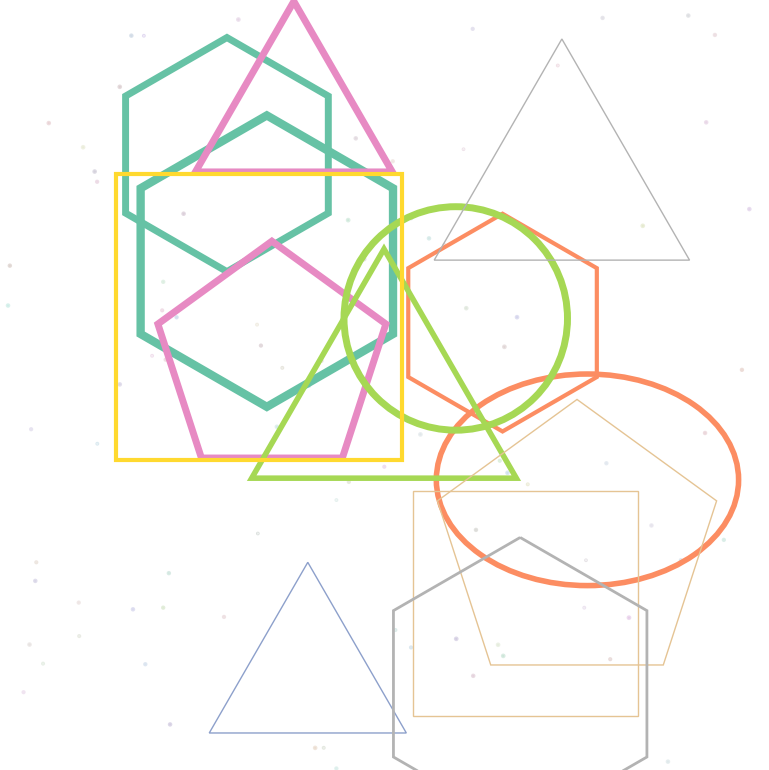[{"shape": "hexagon", "thickness": 2.5, "radius": 0.76, "center": [0.295, 0.799]}, {"shape": "hexagon", "thickness": 3, "radius": 0.95, "center": [0.347, 0.661]}, {"shape": "hexagon", "thickness": 1.5, "radius": 0.71, "center": [0.653, 0.581]}, {"shape": "oval", "thickness": 2, "radius": 0.98, "center": [0.763, 0.377]}, {"shape": "triangle", "thickness": 0.5, "radius": 0.74, "center": [0.4, 0.122]}, {"shape": "pentagon", "thickness": 2.5, "radius": 0.78, "center": [0.353, 0.531]}, {"shape": "triangle", "thickness": 2.5, "radius": 0.74, "center": [0.382, 0.851]}, {"shape": "circle", "thickness": 2.5, "radius": 0.73, "center": [0.592, 0.586]}, {"shape": "triangle", "thickness": 2, "radius": 0.99, "center": [0.499, 0.478]}, {"shape": "square", "thickness": 1.5, "radius": 0.93, "center": [0.337, 0.588]}, {"shape": "pentagon", "thickness": 0.5, "radius": 0.95, "center": [0.749, 0.291]}, {"shape": "square", "thickness": 0.5, "radius": 0.73, "center": [0.683, 0.216]}, {"shape": "hexagon", "thickness": 1, "radius": 0.95, "center": [0.676, 0.112]}, {"shape": "triangle", "thickness": 0.5, "radius": 0.96, "center": [0.73, 0.758]}]